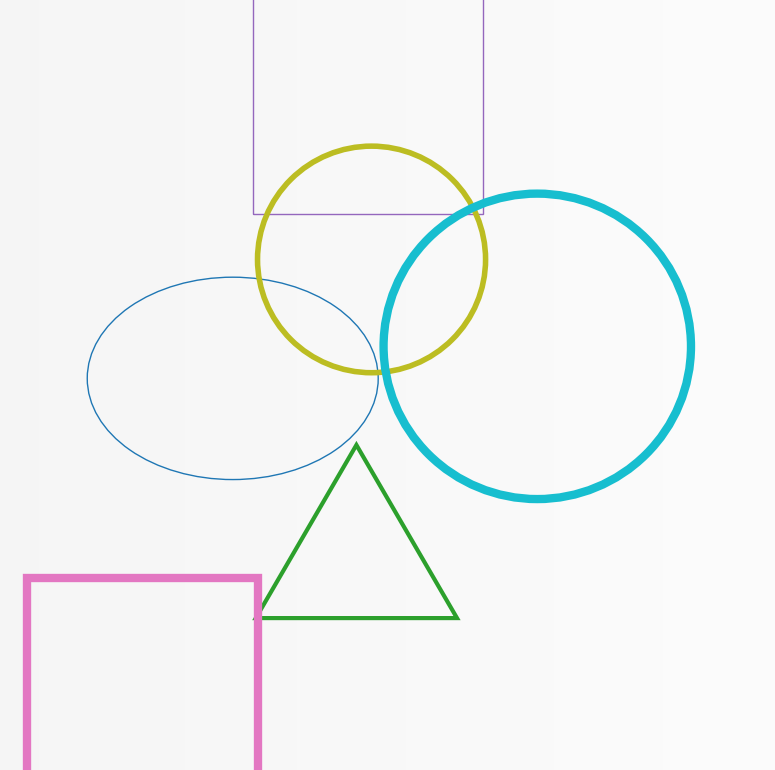[{"shape": "oval", "thickness": 0.5, "radius": 0.94, "center": [0.3, 0.509]}, {"shape": "triangle", "thickness": 1.5, "radius": 0.75, "center": [0.46, 0.272]}, {"shape": "square", "thickness": 0.5, "radius": 0.74, "center": [0.475, 0.87]}, {"shape": "square", "thickness": 3, "radius": 0.74, "center": [0.184, 0.101]}, {"shape": "circle", "thickness": 2, "radius": 0.74, "center": [0.479, 0.663]}, {"shape": "circle", "thickness": 3, "radius": 0.99, "center": [0.693, 0.55]}]